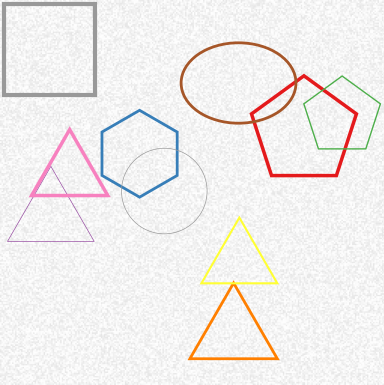[{"shape": "pentagon", "thickness": 2.5, "radius": 0.72, "center": [0.79, 0.66]}, {"shape": "hexagon", "thickness": 2, "radius": 0.56, "center": [0.363, 0.601]}, {"shape": "pentagon", "thickness": 1, "radius": 0.52, "center": [0.889, 0.698]}, {"shape": "triangle", "thickness": 0.5, "radius": 0.65, "center": [0.132, 0.438]}, {"shape": "triangle", "thickness": 2, "radius": 0.66, "center": [0.607, 0.134]}, {"shape": "triangle", "thickness": 1.5, "radius": 0.57, "center": [0.622, 0.321]}, {"shape": "oval", "thickness": 2, "radius": 0.75, "center": [0.62, 0.784]}, {"shape": "triangle", "thickness": 2.5, "radius": 0.57, "center": [0.181, 0.549]}, {"shape": "square", "thickness": 3, "radius": 0.59, "center": [0.128, 0.871]}, {"shape": "circle", "thickness": 0.5, "radius": 0.56, "center": [0.427, 0.504]}]